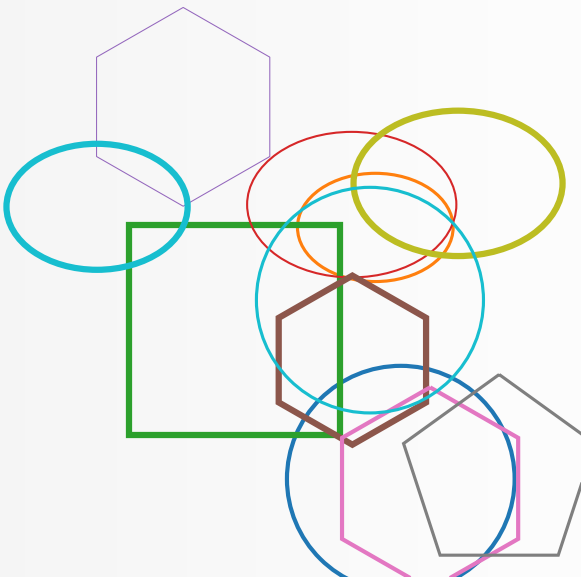[{"shape": "circle", "thickness": 2, "radius": 0.98, "center": [0.69, 0.17]}, {"shape": "oval", "thickness": 1.5, "radius": 0.67, "center": [0.646, 0.605]}, {"shape": "square", "thickness": 3, "radius": 0.91, "center": [0.403, 0.428]}, {"shape": "oval", "thickness": 1, "radius": 0.9, "center": [0.605, 0.645]}, {"shape": "hexagon", "thickness": 0.5, "radius": 0.86, "center": [0.315, 0.814]}, {"shape": "hexagon", "thickness": 3, "radius": 0.73, "center": [0.606, 0.376]}, {"shape": "hexagon", "thickness": 2, "radius": 0.87, "center": [0.74, 0.153]}, {"shape": "pentagon", "thickness": 1.5, "radius": 0.86, "center": [0.859, 0.178]}, {"shape": "oval", "thickness": 3, "radius": 0.9, "center": [0.788, 0.682]}, {"shape": "oval", "thickness": 3, "radius": 0.78, "center": [0.167, 0.641]}, {"shape": "circle", "thickness": 1.5, "radius": 0.98, "center": [0.636, 0.479]}]